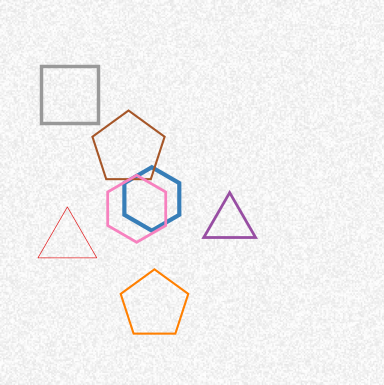[{"shape": "triangle", "thickness": 0.5, "radius": 0.44, "center": [0.175, 0.374]}, {"shape": "hexagon", "thickness": 3, "radius": 0.41, "center": [0.394, 0.483]}, {"shape": "triangle", "thickness": 2, "radius": 0.39, "center": [0.597, 0.422]}, {"shape": "pentagon", "thickness": 1.5, "radius": 0.46, "center": [0.401, 0.208]}, {"shape": "pentagon", "thickness": 1.5, "radius": 0.49, "center": [0.334, 0.614]}, {"shape": "hexagon", "thickness": 2, "radius": 0.44, "center": [0.355, 0.458]}, {"shape": "square", "thickness": 2.5, "radius": 0.37, "center": [0.18, 0.754]}]